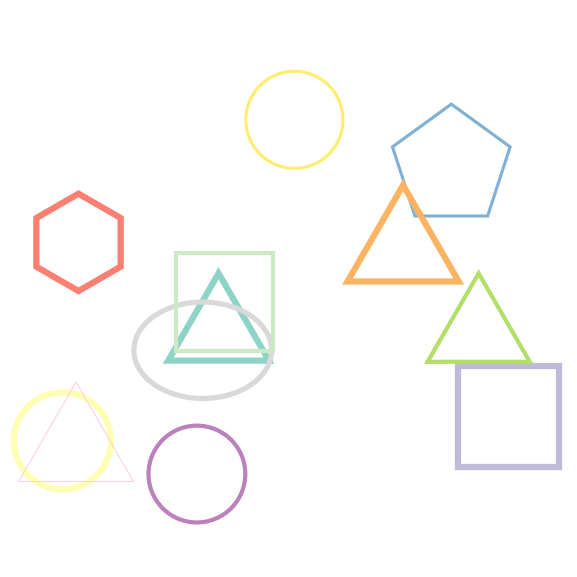[{"shape": "triangle", "thickness": 3, "radius": 0.5, "center": [0.378, 0.425]}, {"shape": "circle", "thickness": 3, "radius": 0.42, "center": [0.108, 0.236]}, {"shape": "square", "thickness": 3, "radius": 0.44, "center": [0.881, 0.278]}, {"shape": "hexagon", "thickness": 3, "radius": 0.42, "center": [0.136, 0.579]}, {"shape": "pentagon", "thickness": 1.5, "radius": 0.54, "center": [0.781, 0.712]}, {"shape": "triangle", "thickness": 3, "radius": 0.56, "center": [0.698, 0.567]}, {"shape": "triangle", "thickness": 2, "radius": 0.51, "center": [0.829, 0.424]}, {"shape": "triangle", "thickness": 0.5, "radius": 0.57, "center": [0.132, 0.223]}, {"shape": "oval", "thickness": 2.5, "radius": 0.6, "center": [0.351, 0.393]}, {"shape": "circle", "thickness": 2, "radius": 0.42, "center": [0.341, 0.178]}, {"shape": "square", "thickness": 2, "radius": 0.42, "center": [0.389, 0.476]}, {"shape": "circle", "thickness": 1.5, "radius": 0.42, "center": [0.51, 0.792]}]